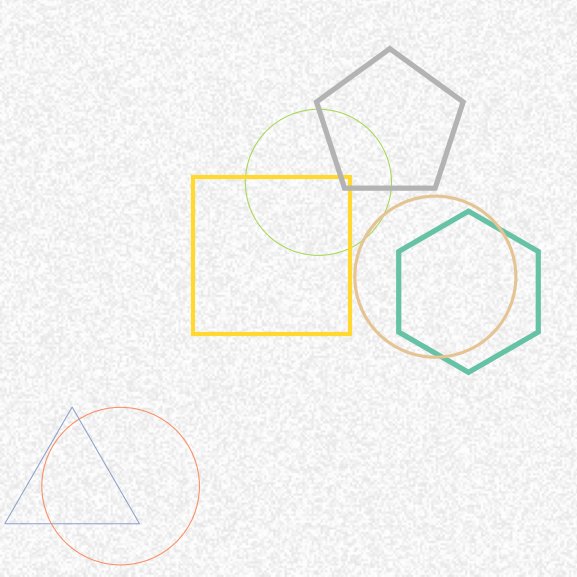[{"shape": "hexagon", "thickness": 2.5, "radius": 0.7, "center": [0.811, 0.494]}, {"shape": "circle", "thickness": 0.5, "radius": 0.68, "center": [0.209, 0.157]}, {"shape": "triangle", "thickness": 0.5, "radius": 0.67, "center": [0.125, 0.16]}, {"shape": "circle", "thickness": 0.5, "radius": 0.63, "center": [0.551, 0.683]}, {"shape": "square", "thickness": 2, "radius": 0.68, "center": [0.47, 0.557]}, {"shape": "circle", "thickness": 1.5, "radius": 0.7, "center": [0.754, 0.52]}, {"shape": "pentagon", "thickness": 2.5, "radius": 0.67, "center": [0.675, 0.781]}]